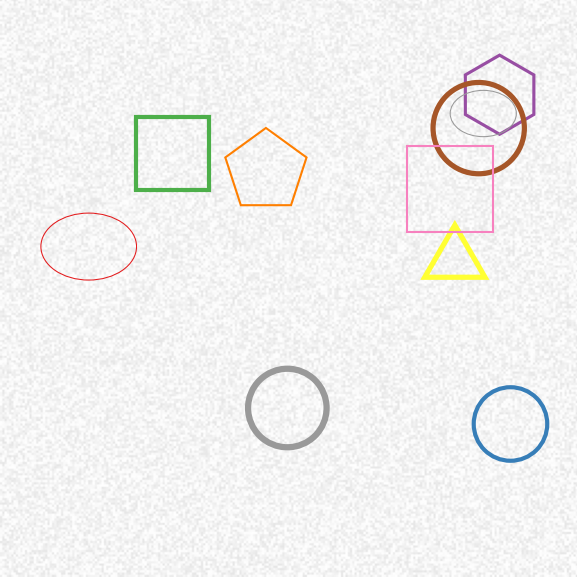[{"shape": "oval", "thickness": 0.5, "radius": 0.41, "center": [0.154, 0.572]}, {"shape": "circle", "thickness": 2, "radius": 0.32, "center": [0.884, 0.265]}, {"shape": "square", "thickness": 2, "radius": 0.32, "center": [0.298, 0.733]}, {"shape": "hexagon", "thickness": 1.5, "radius": 0.34, "center": [0.865, 0.835]}, {"shape": "pentagon", "thickness": 1, "radius": 0.37, "center": [0.46, 0.704]}, {"shape": "triangle", "thickness": 2.5, "radius": 0.3, "center": [0.788, 0.549]}, {"shape": "circle", "thickness": 2.5, "radius": 0.4, "center": [0.829, 0.777]}, {"shape": "square", "thickness": 1, "radius": 0.37, "center": [0.779, 0.672]}, {"shape": "circle", "thickness": 3, "radius": 0.34, "center": [0.498, 0.293]}, {"shape": "oval", "thickness": 0.5, "radius": 0.29, "center": [0.837, 0.803]}]